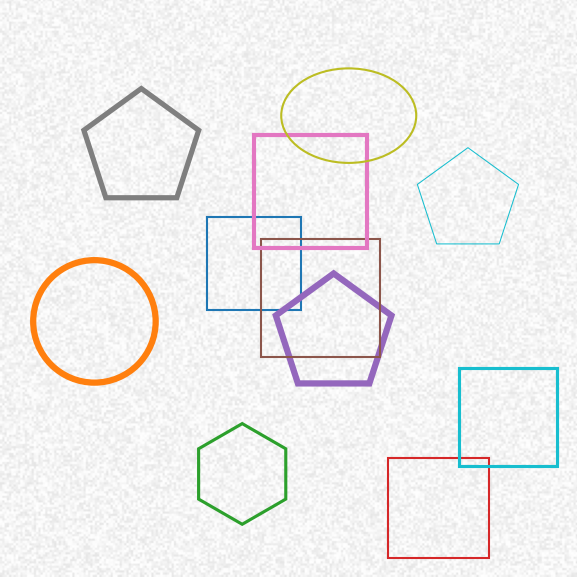[{"shape": "square", "thickness": 1, "radius": 0.41, "center": [0.44, 0.543]}, {"shape": "circle", "thickness": 3, "radius": 0.53, "center": [0.164, 0.443]}, {"shape": "hexagon", "thickness": 1.5, "radius": 0.44, "center": [0.419, 0.178]}, {"shape": "square", "thickness": 1, "radius": 0.44, "center": [0.76, 0.119]}, {"shape": "pentagon", "thickness": 3, "radius": 0.53, "center": [0.578, 0.42]}, {"shape": "square", "thickness": 1, "radius": 0.51, "center": [0.555, 0.483]}, {"shape": "square", "thickness": 2, "radius": 0.49, "center": [0.538, 0.668]}, {"shape": "pentagon", "thickness": 2.5, "radius": 0.52, "center": [0.245, 0.741]}, {"shape": "oval", "thickness": 1, "radius": 0.58, "center": [0.604, 0.799]}, {"shape": "square", "thickness": 1.5, "radius": 0.43, "center": [0.88, 0.277]}, {"shape": "pentagon", "thickness": 0.5, "radius": 0.46, "center": [0.81, 0.651]}]